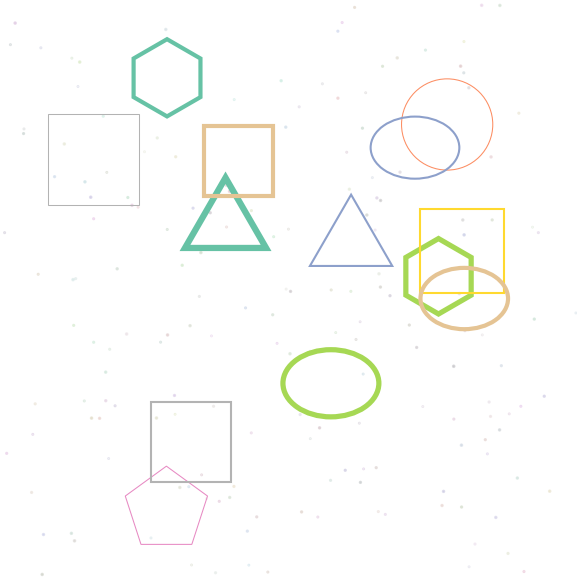[{"shape": "triangle", "thickness": 3, "radius": 0.41, "center": [0.391, 0.61]}, {"shape": "hexagon", "thickness": 2, "radius": 0.33, "center": [0.289, 0.864]}, {"shape": "circle", "thickness": 0.5, "radius": 0.39, "center": [0.774, 0.784]}, {"shape": "oval", "thickness": 1, "radius": 0.38, "center": [0.719, 0.743]}, {"shape": "triangle", "thickness": 1, "radius": 0.41, "center": [0.608, 0.58]}, {"shape": "pentagon", "thickness": 0.5, "radius": 0.37, "center": [0.288, 0.117]}, {"shape": "oval", "thickness": 2.5, "radius": 0.42, "center": [0.573, 0.335]}, {"shape": "hexagon", "thickness": 2.5, "radius": 0.33, "center": [0.759, 0.521]}, {"shape": "square", "thickness": 1, "radius": 0.36, "center": [0.8, 0.565]}, {"shape": "oval", "thickness": 2, "radius": 0.38, "center": [0.804, 0.482]}, {"shape": "square", "thickness": 2, "radius": 0.3, "center": [0.413, 0.721]}, {"shape": "square", "thickness": 0.5, "radius": 0.4, "center": [0.162, 0.723]}, {"shape": "square", "thickness": 1, "radius": 0.35, "center": [0.33, 0.234]}]